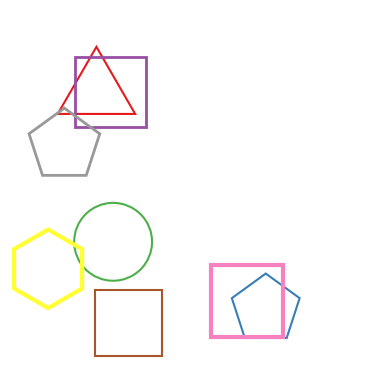[{"shape": "triangle", "thickness": 1.5, "radius": 0.58, "center": [0.25, 0.762]}, {"shape": "pentagon", "thickness": 1.5, "radius": 0.46, "center": [0.69, 0.197]}, {"shape": "circle", "thickness": 1.5, "radius": 0.51, "center": [0.294, 0.372]}, {"shape": "square", "thickness": 2, "radius": 0.46, "center": [0.288, 0.761]}, {"shape": "hexagon", "thickness": 3, "radius": 0.51, "center": [0.125, 0.302]}, {"shape": "square", "thickness": 1.5, "radius": 0.43, "center": [0.334, 0.161]}, {"shape": "square", "thickness": 3, "radius": 0.47, "center": [0.642, 0.218]}, {"shape": "pentagon", "thickness": 2, "radius": 0.48, "center": [0.167, 0.623]}]